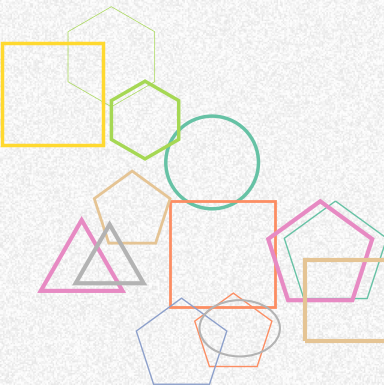[{"shape": "pentagon", "thickness": 1, "radius": 0.7, "center": [0.871, 0.338]}, {"shape": "circle", "thickness": 2.5, "radius": 0.6, "center": [0.551, 0.578]}, {"shape": "square", "thickness": 2, "radius": 0.69, "center": [0.578, 0.341]}, {"shape": "pentagon", "thickness": 1, "radius": 0.53, "center": [0.606, 0.133]}, {"shape": "pentagon", "thickness": 1, "radius": 0.62, "center": [0.472, 0.102]}, {"shape": "pentagon", "thickness": 3, "radius": 0.71, "center": [0.832, 0.335]}, {"shape": "triangle", "thickness": 3, "radius": 0.61, "center": [0.212, 0.306]}, {"shape": "hexagon", "thickness": 2.5, "radius": 0.5, "center": [0.377, 0.688]}, {"shape": "hexagon", "thickness": 0.5, "radius": 0.65, "center": [0.289, 0.853]}, {"shape": "square", "thickness": 2.5, "radius": 0.66, "center": [0.136, 0.756]}, {"shape": "pentagon", "thickness": 2, "radius": 0.52, "center": [0.343, 0.452]}, {"shape": "square", "thickness": 3, "radius": 0.53, "center": [0.897, 0.22]}, {"shape": "triangle", "thickness": 3, "radius": 0.51, "center": [0.285, 0.315]}, {"shape": "oval", "thickness": 1.5, "radius": 0.52, "center": [0.623, 0.147]}]